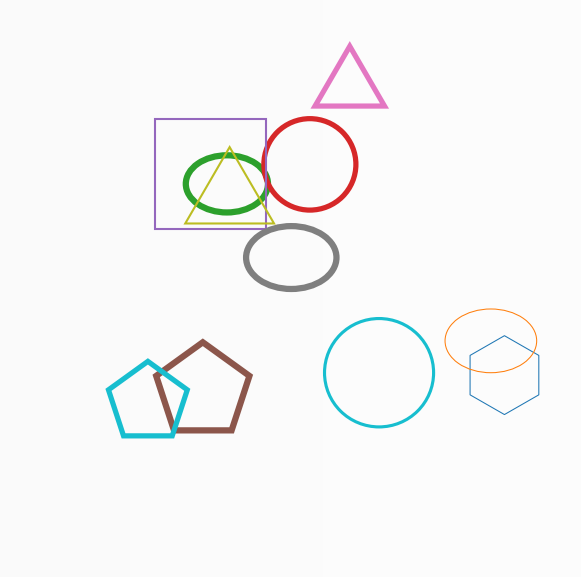[{"shape": "hexagon", "thickness": 0.5, "radius": 0.34, "center": [0.868, 0.35]}, {"shape": "oval", "thickness": 0.5, "radius": 0.39, "center": [0.844, 0.409]}, {"shape": "oval", "thickness": 3, "radius": 0.35, "center": [0.39, 0.681]}, {"shape": "circle", "thickness": 2.5, "radius": 0.4, "center": [0.533, 0.715]}, {"shape": "square", "thickness": 1, "radius": 0.48, "center": [0.362, 0.698]}, {"shape": "pentagon", "thickness": 3, "radius": 0.42, "center": [0.349, 0.322]}, {"shape": "triangle", "thickness": 2.5, "radius": 0.35, "center": [0.602, 0.85]}, {"shape": "oval", "thickness": 3, "radius": 0.39, "center": [0.501, 0.553]}, {"shape": "triangle", "thickness": 1, "radius": 0.44, "center": [0.395, 0.656]}, {"shape": "pentagon", "thickness": 2.5, "radius": 0.36, "center": [0.254, 0.302]}, {"shape": "circle", "thickness": 1.5, "radius": 0.47, "center": [0.652, 0.354]}]